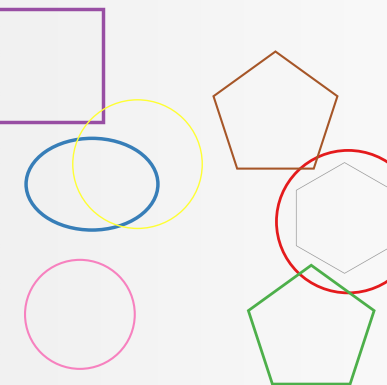[{"shape": "circle", "thickness": 2, "radius": 0.93, "center": [0.898, 0.424]}, {"shape": "oval", "thickness": 2.5, "radius": 0.85, "center": [0.237, 0.522]}, {"shape": "pentagon", "thickness": 2, "radius": 0.85, "center": [0.803, 0.14]}, {"shape": "square", "thickness": 2.5, "radius": 0.74, "center": [0.118, 0.83]}, {"shape": "circle", "thickness": 1, "radius": 0.84, "center": [0.355, 0.574]}, {"shape": "pentagon", "thickness": 1.5, "radius": 0.84, "center": [0.711, 0.698]}, {"shape": "circle", "thickness": 1.5, "radius": 0.71, "center": [0.206, 0.183]}, {"shape": "hexagon", "thickness": 0.5, "radius": 0.72, "center": [0.889, 0.434]}]